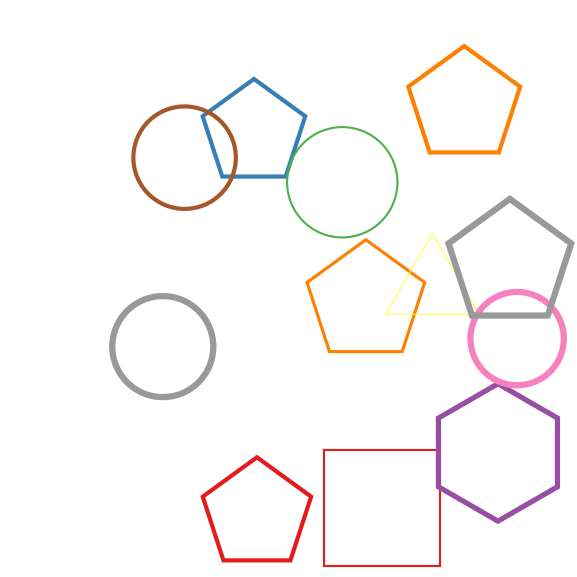[{"shape": "square", "thickness": 1, "radius": 0.5, "center": [0.662, 0.119]}, {"shape": "pentagon", "thickness": 2, "radius": 0.49, "center": [0.445, 0.109]}, {"shape": "pentagon", "thickness": 2, "radius": 0.47, "center": [0.44, 0.769]}, {"shape": "circle", "thickness": 1, "radius": 0.48, "center": [0.593, 0.683]}, {"shape": "hexagon", "thickness": 2.5, "radius": 0.59, "center": [0.862, 0.216]}, {"shape": "pentagon", "thickness": 1.5, "radius": 0.54, "center": [0.634, 0.477]}, {"shape": "pentagon", "thickness": 2, "radius": 0.51, "center": [0.804, 0.818]}, {"shape": "triangle", "thickness": 0.5, "radius": 0.47, "center": [0.749, 0.502]}, {"shape": "circle", "thickness": 2, "radius": 0.44, "center": [0.32, 0.726]}, {"shape": "circle", "thickness": 3, "radius": 0.4, "center": [0.896, 0.413]}, {"shape": "circle", "thickness": 3, "radius": 0.44, "center": [0.282, 0.399]}, {"shape": "pentagon", "thickness": 3, "radius": 0.56, "center": [0.883, 0.543]}]